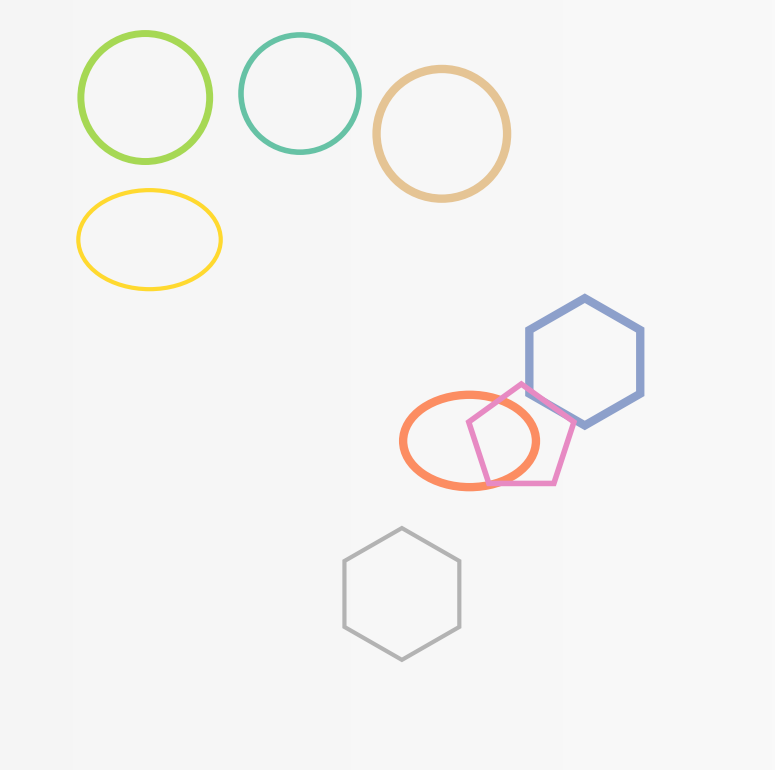[{"shape": "circle", "thickness": 2, "radius": 0.38, "center": [0.387, 0.879]}, {"shape": "oval", "thickness": 3, "radius": 0.43, "center": [0.606, 0.427]}, {"shape": "hexagon", "thickness": 3, "radius": 0.41, "center": [0.755, 0.53]}, {"shape": "pentagon", "thickness": 2, "radius": 0.36, "center": [0.673, 0.43]}, {"shape": "circle", "thickness": 2.5, "radius": 0.42, "center": [0.187, 0.873]}, {"shape": "oval", "thickness": 1.5, "radius": 0.46, "center": [0.193, 0.689]}, {"shape": "circle", "thickness": 3, "radius": 0.42, "center": [0.57, 0.826]}, {"shape": "hexagon", "thickness": 1.5, "radius": 0.43, "center": [0.519, 0.229]}]